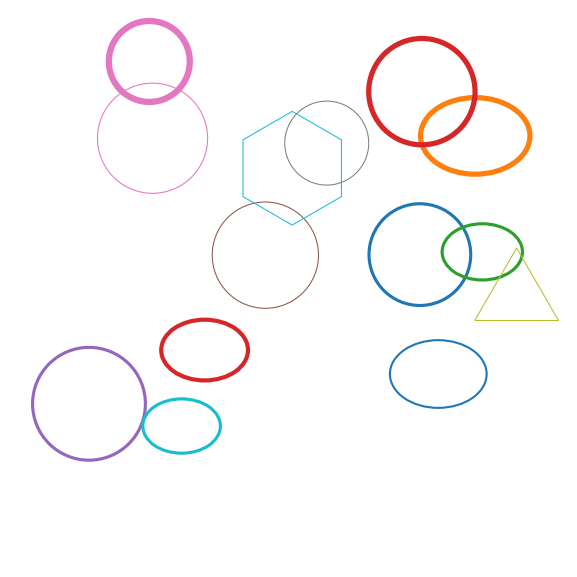[{"shape": "circle", "thickness": 1.5, "radius": 0.44, "center": [0.727, 0.558]}, {"shape": "oval", "thickness": 1, "radius": 0.42, "center": [0.759, 0.351]}, {"shape": "oval", "thickness": 2.5, "radius": 0.47, "center": [0.823, 0.764]}, {"shape": "oval", "thickness": 1.5, "radius": 0.35, "center": [0.835, 0.563]}, {"shape": "oval", "thickness": 2, "radius": 0.38, "center": [0.354, 0.393]}, {"shape": "circle", "thickness": 2.5, "radius": 0.46, "center": [0.731, 0.84]}, {"shape": "circle", "thickness": 1.5, "radius": 0.49, "center": [0.154, 0.3]}, {"shape": "circle", "thickness": 0.5, "radius": 0.46, "center": [0.459, 0.557]}, {"shape": "circle", "thickness": 0.5, "radius": 0.48, "center": [0.264, 0.76]}, {"shape": "circle", "thickness": 3, "radius": 0.35, "center": [0.259, 0.893]}, {"shape": "circle", "thickness": 0.5, "radius": 0.36, "center": [0.566, 0.751]}, {"shape": "triangle", "thickness": 0.5, "radius": 0.42, "center": [0.895, 0.486]}, {"shape": "hexagon", "thickness": 0.5, "radius": 0.49, "center": [0.506, 0.708]}, {"shape": "oval", "thickness": 1.5, "radius": 0.34, "center": [0.315, 0.261]}]